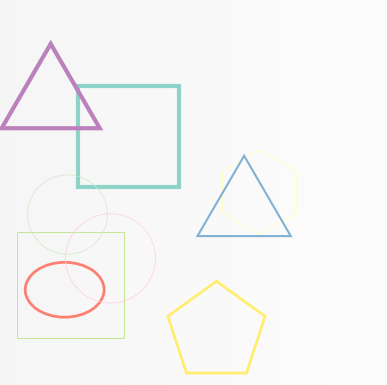[{"shape": "square", "thickness": 3, "radius": 0.65, "center": [0.331, 0.646]}, {"shape": "hexagon", "thickness": 0.5, "radius": 0.55, "center": [0.67, 0.501]}, {"shape": "oval", "thickness": 2, "radius": 0.51, "center": [0.167, 0.247]}, {"shape": "triangle", "thickness": 1.5, "radius": 0.7, "center": [0.63, 0.456]}, {"shape": "square", "thickness": 0.5, "radius": 0.69, "center": [0.182, 0.259]}, {"shape": "circle", "thickness": 0.5, "radius": 0.58, "center": [0.285, 0.329]}, {"shape": "triangle", "thickness": 3, "radius": 0.73, "center": [0.131, 0.74]}, {"shape": "circle", "thickness": 0.5, "radius": 0.51, "center": [0.174, 0.443]}, {"shape": "pentagon", "thickness": 2, "radius": 0.66, "center": [0.559, 0.138]}]